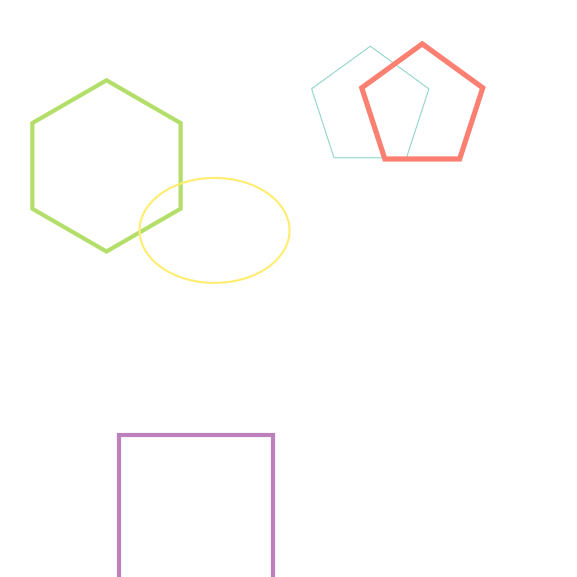[{"shape": "pentagon", "thickness": 0.5, "radius": 0.53, "center": [0.641, 0.812]}, {"shape": "pentagon", "thickness": 2.5, "radius": 0.55, "center": [0.731, 0.813]}, {"shape": "hexagon", "thickness": 2, "radius": 0.74, "center": [0.184, 0.712]}, {"shape": "square", "thickness": 2, "radius": 0.67, "center": [0.339, 0.112]}, {"shape": "oval", "thickness": 1, "radius": 0.65, "center": [0.372, 0.6]}]